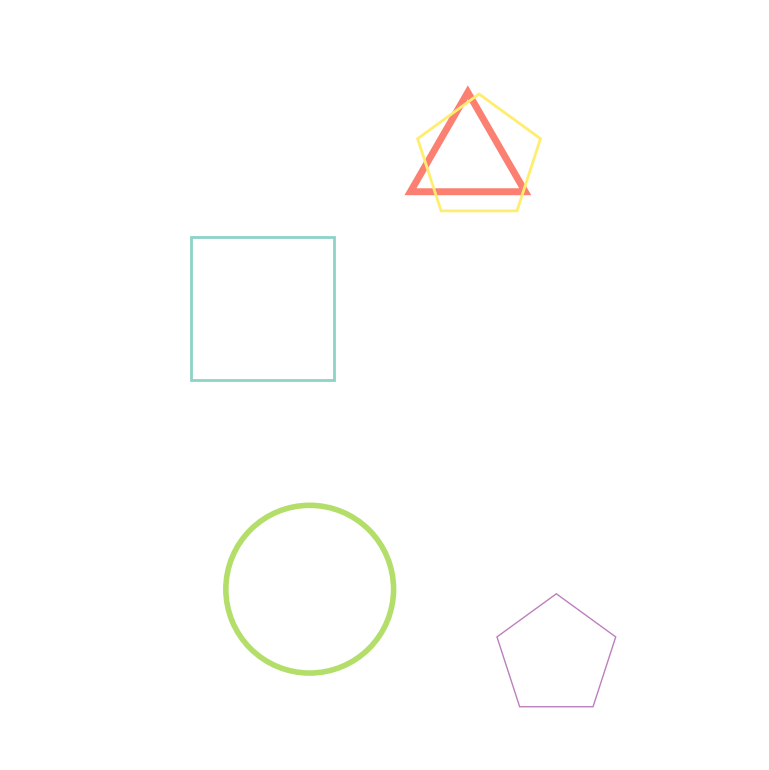[{"shape": "square", "thickness": 1, "radius": 0.46, "center": [0.341, 0.599]}, {"shape": "triangle", "thickness": 2.5, "radius": 0.43, "center": [0.608, 0.794]}, {"shape": "circle", "thickness": 2, "radius": 0.54, "center": [0.402, 0.235]}, {"shape": "pentagon", "thickness": 0.5, "radius": 0.41, "center": [0.723, 0.148]}, {"shape": "pentagon", "thickness": 1, "radius": 0.42, "center": [0.622, 0.794]}]